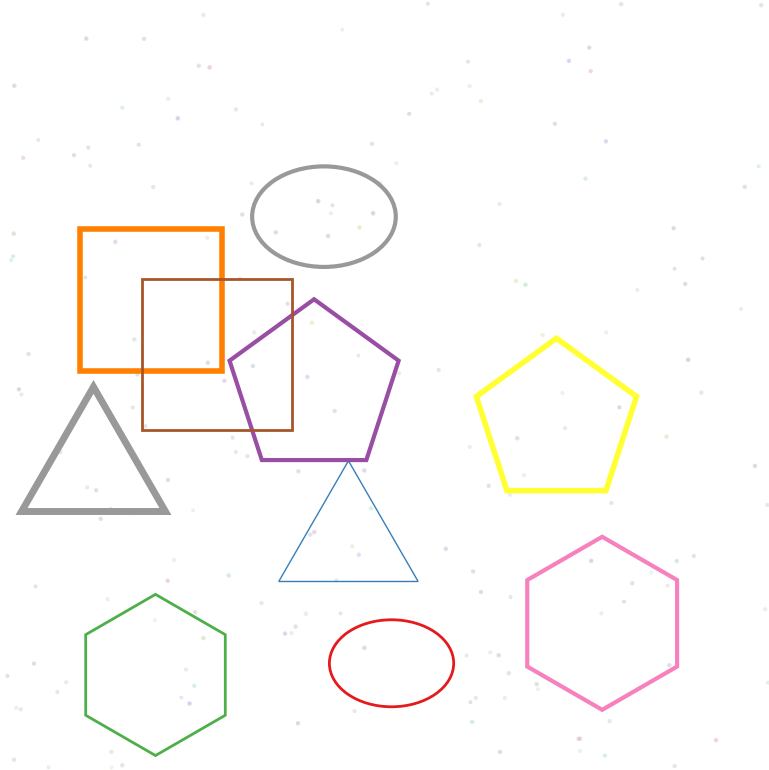[{"shape": "oval", "thickness": 1, "radius": 0.4, "center": [0.508, 0.139]}, {"shape": "triangle", "thickness": 0.5, "radius": 0.52, "center": [0.453, 0.297]}, {"shape": "hexagon", "thickness": 1, "radius": 0.52, "center": [0.202, 0.123]}, {"shape": "pentagon", "thickness": 1.5, "radius": 0.58, "center": [0.408, 0.496]}, {"shape": "square", "thickness": 2, "radius": 0.46, "center": [0.196, 0.61]}, {"shape": "pentagon", "thickness": 2, "radius": 0.55, "center": [0.723, 0.451]}, {"shape": "square", "thickness": 1, "radius": 0.49, "center": [0.281, 0.54]}, {"shape": "hexagon", "thickness": 1.5, "radius": 0.56, "center": [0.782, 0.191]}, {"shape": "triangle", "thickness": 2.5, "radius": 0.54, "center": [0.121, 0.39]}, {"shape": "oval", "thickness": 1.5, "radius": 0.47, "center": [0.421, 0.719]}]